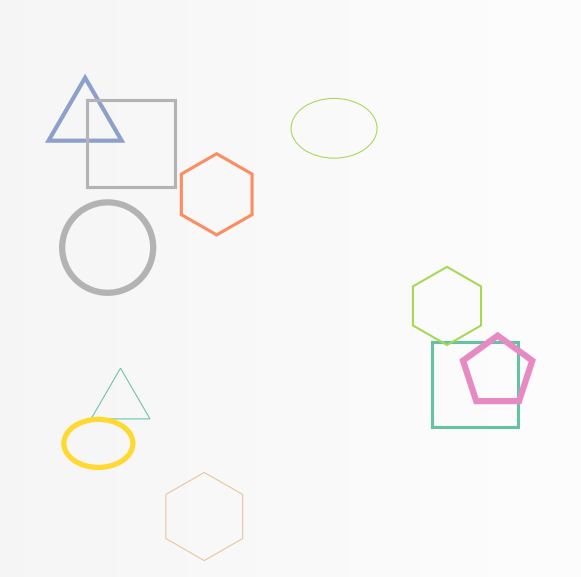[{"shape": "triangle", "thickness": 0.5, "radius": 0.29, "center": [0.207, 0.303]}, {"shape": "square", "thickness": 1.5, "radius": 0.37, "center": [0.817, 0.333]}, {"shape": "hexagon", "thickness": 1.5, "radius": 0.35, "center": [0.373, 0.663]}, {"shape": "triangle", "thickness": 2, "radius": 0.36, "center": [0.146, 0.792]}, {"shape": "pentagon", "thickness": 3, "radius": 0.31, "center": [0.856, 0.355]}, {"shape": "hexagon", "thickness": 1, "radius": 0.34, "center": [0.769, 0.469]}, {"shape": "oval", "thickness": 0.5, "radius": 0.37, "center": [0.575, 0.777]}, {"shape": "oval", "thickness": 2.5, "radius": 0.3, "center": [0.169, 0.231]}, {"shape": "hexagon", "thickness": 0.5, "radius": 0.38, "center": [0.351, 0.105]}, {"shape": "square", "thickness": 1.5, "radius": 0.38, "center": [0.226, 0.751]}, {"shape": "circle", "thickness": 3, "radius": 0.39, "center": [0.185, 0.57]}]